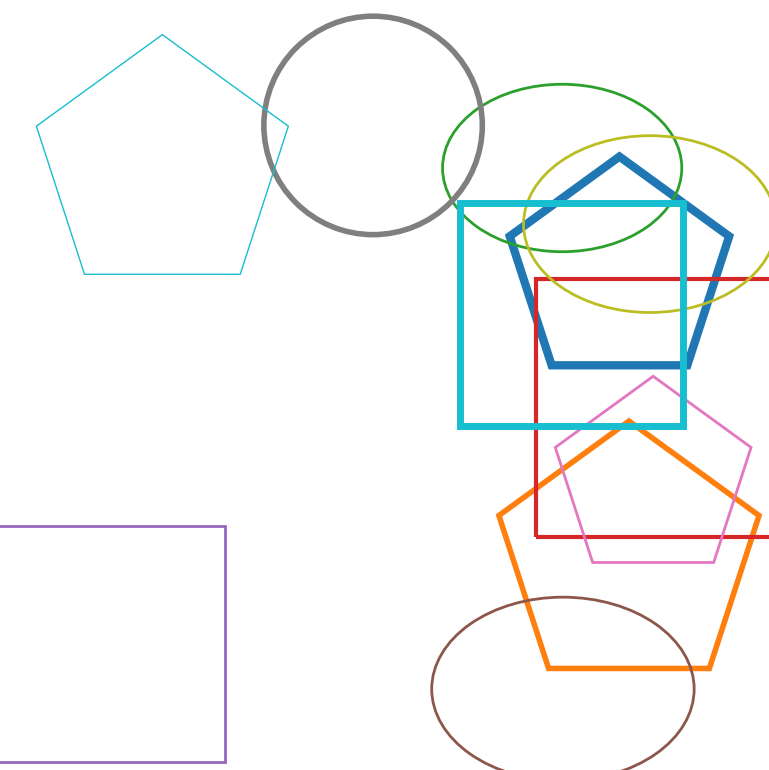[{"shape": "pentagon", "thickness": 3, "radius": 0.75, "center": [0.804, 0.647]}, {"shape": "pentagon", "thickness": 2, "radius": 0.89, "center": [0.817, 0.276]}, {"shape": "oval", "thickness": 1, "radius": 0.78, "center": [0.73, 0.782]}, {"shape": "square", "thickness": 1.5, "radius": 0.84, "center": [0.864, 0.47]}, {"shape": "square", "thickness": 1, "radius": 0.76, "center": [0.14, 0.164]}, {"shape": "oval", "thickness": 1, "radius": 0.85, "center": [0.731, 0.105]}, {"shape": "pentagon", "thickness": 1, "radius": 0.67, "center": [0.848, 0.378]}, {"shape": "circle", "thickness": 2, "radius": 0.71, "center": [0.485, 0.837]}, {"shape": "oval", "thickness": 1, "radius": 0.82, "center": [0.844, 0.709]}, {"shape": "pentagon", "thickness": 0.5, "radius": 0.86, "center": [0.211, 0.783]}, {"shape": "square", "thickness": 2.5, "radius": 0.72, "center": [0.742, 0.592]}]